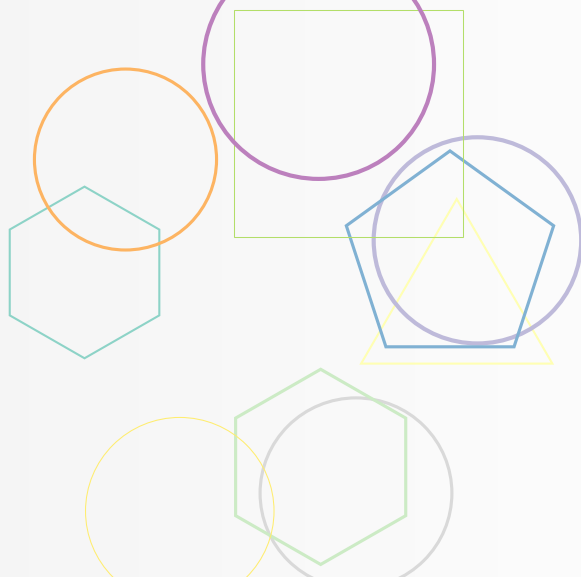[{"shape": "hexagon", "thickness": 1, "radius": 0.74, "center": [0.145, 0.527]}, {"shape": "triangle", "thickness": 1, "radius": 0.95, "center": [0.786, 0.465]}, {"shape": "circle", "thickness": 2, "radius": 0.89, "center": [0.821, 0.583]}, {"shape": "pentagon", "thickness": 1.5, "radius": 0.94, "center": [0.774, 0.55]}, {"shape": "circle", "thickness": 1.5, "radius": 0.78, "center": [0.216, 0.723]}, {"shape": "square", "thickness": 0.5, "radius": 0.99, "center": [0.6, 0.785]}, {"shape": "circle", "thickness": 1.5, "radius": 0.83, "center": [0.612, 0.145]}, {"shape": "circle", "thickness": 2, "radius": 0.99, "center": [0.548, 0.888]}, {"shape": "hexagon", "thickness": 1.5, "radius": 0.84, "center": [0.552, 0.191]}, {"shape": "circle", "thickness": 0.5, "radius": 0.81, "center": [0.309, 0.114]}]